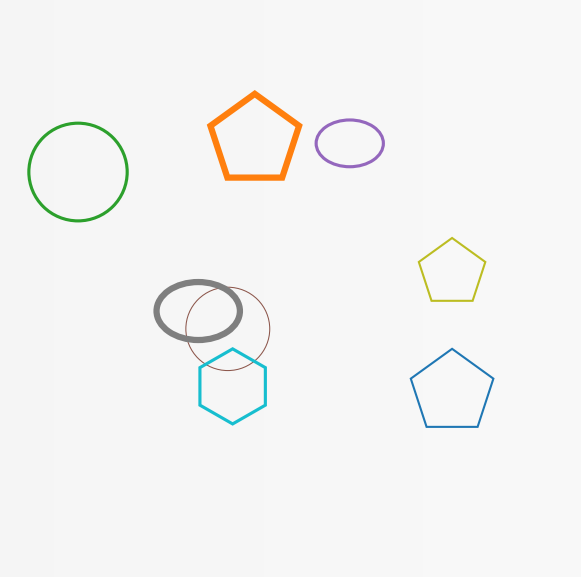[{"shape": "pentagon", "thickness": 1, "radius": 0.37, "center": [0.778, 0.32]}, {"shape": "pentagon", "thickness": 3, "radius": 0.4, "center": [0.438, 0.756]}, {"shape": "circle", "thickness": 1.5, "radius": 0.42, "center": [0.134, 0.701]}, {"shape": "oval", "thickness": 1.5, "radius": 0.29, "center": [0.602, 0.751]}, {"shape": "circle", "thickness": 0.5, "radius": 0.36, "center": [0.392, 0.43]}, {"shape": "oval", "thickness": 3, "radius": 0.36, "center": [0.341, 0.461]}, {"shape": "pentagon", "thickness": 1, "radius": 0.3, "center": [0.778, 0.527]}, {"shape": "hexagon", "thickness": 1.5, "radius": 0.32, "center": [0.4, 0.33]}]